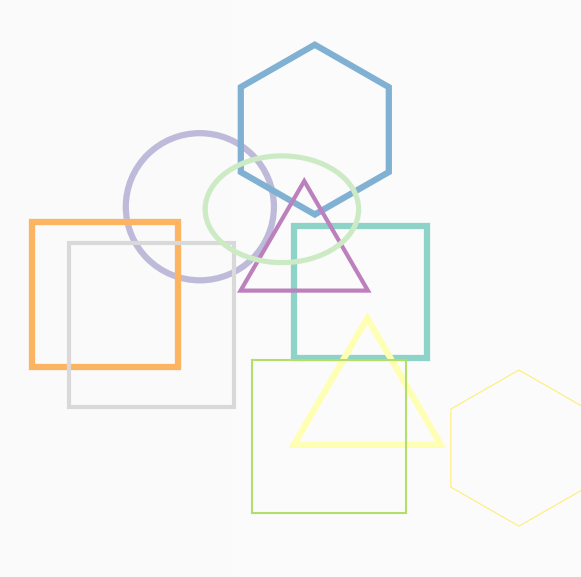[{"shape": "square", "thickness": 3, "radius": 0.57, "center": [0.62, 0.493]}, {"shape": "triangle", "thickness": 3, "radius": 0.73, "center": [0.632, 0.302]}, {"shape": "circle", "thickness": 3, "radius": 0.64, "center": [0.344, 0.641]}, {"shape": "hexagon", "thickness": 3, "radius": 0.74, "center": [0.542, 0.775]}, {"shape": "square", "thickness": 3, "radius": 0.63, "center": [0.181, 0.489]}, {"shape": "square", "thickness": 1, "radius": 0.66, "center": [0.566, 0.243]}, {"shape": "square", "thickness": 2, "radius": 0.71, "center": [0.261, 0.436]}, {"shape": "triangle", "thickness": 2, "radius": 0.63, "center": [0.523, 0.559]}, {"shape": "oval", "thickness": 2.5, "radius": 0.66, "center": [0.485, 0.637]}, {"shape": "hexagon", "thickness": 0.5, "radius": 0.68, "center": [0.893, 0.223]}]